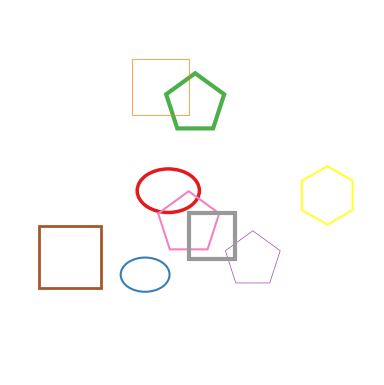[{"shape": "oval", "thickness": 2.5, "radius": 0.4, "center": [0.437, 0.505]}, {"shape": "oval", "thickness": 1.5, "radius": 0.32, "center": [0.377, 0.287]}, {"shape": "pentagon", "thickness": 3, "radius": 0.4, "center": [0.507, 0.731]}, {"shape": "pentagon", "thickness": 0.5, "radius": 0.37, "center": [0.657, 0.326]}, {"shape": "square", "thickness": 0.5, "radius": 0.36, "center": [0.417, 0.775]}, {"shape": "hexagon", "thickness": 1.5, "radius": 0.38, "center": [0.85, 0.492]}, {"shape": "square", "thickness": 2, "radius": 0.4, "center": [0.181, 0.332]}, {"shape": "pentagon", "thickness": 1.5, "radius": 0.42, "center": [0.49, 0.42]}, {"shape": "square", "thickness": 3, "radius": 0.3, "center": [0.55, 0.387]}]